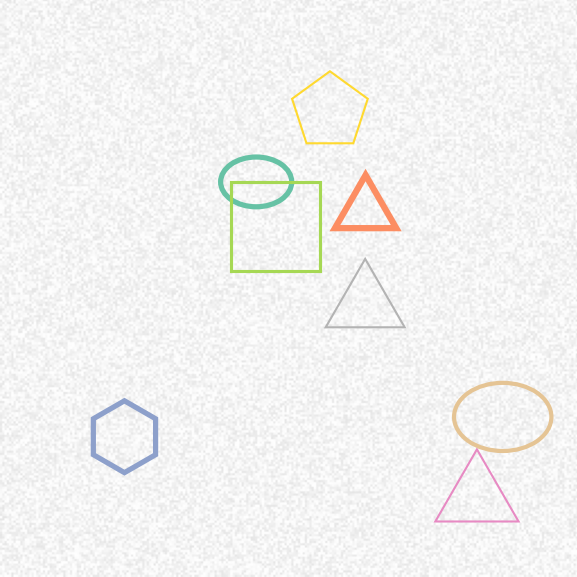[{"shape": "oval", "thickness": 2.5, "radius": 0.31, "center": [0.444, 0.684]}, {"shape": "triangle", "thickness": 3, "radius": 0.31, "center": [0.633, 0.635]}, {"shape": "hexagon", "thickness": 2.5, "radius": 0.31, "center": [0.216, 0.243]}, {"shape": "triangle", "thickness": 1, "radius": 0.42, "center": [0.826, 0.138]}, {"shape": "square", "thickness": 1.5, "radius": 0.39, "center": [0.478, 0.607]}, {"shape": "pentagon", "thickness": 1, "radius": 0.34, "center": [0.571, 0.807]}, {"shape": "oval", "thickness": 2, "radius": 0.42, "center": [0.871, 0.277]}, {"shape": "triangle", "thickness": 1, "radius": 0.39, "center": [0.632, 0.472]}]